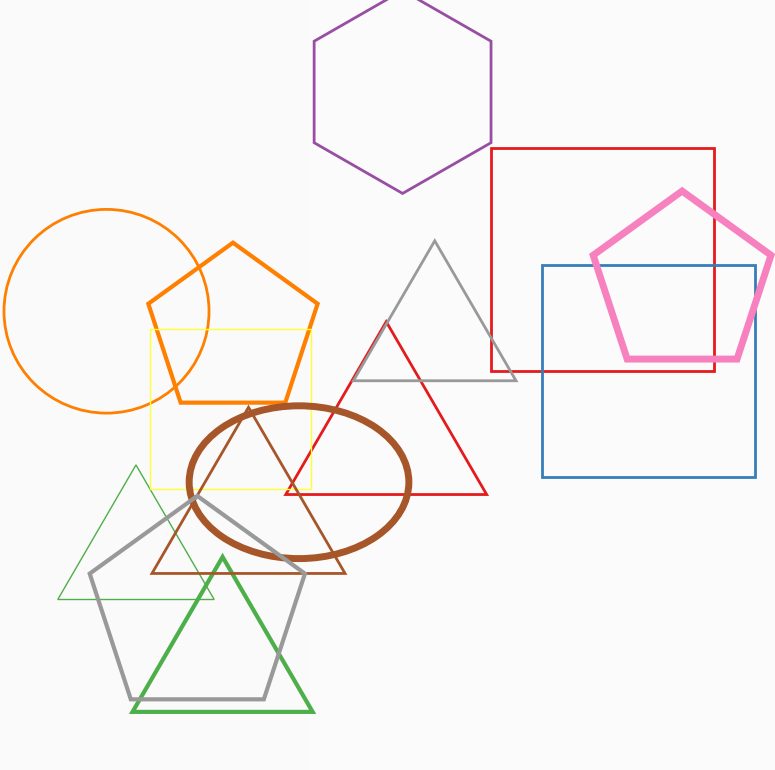[{"shape": "square", "thickness": 1, "radius": 0.72, "center": [0.777, 0.663]}, {"shape": "triangle", "thickness": 1, "radius": 0.75, "center": [0.498, 0.433]}, {"shape": "square", "thickness": 1, "radius": 0.69, "center": [0.837, 0.518]}, {"shape": "triangle", "thickness": 1.5, "radius": 0.67, "center": [0.287, 0.143]}, {"shape": "triangle", "thickness": 0.5, "radius": 0.58, "center": [0.175, 0.28]}, {"shape": "hexagon", "thickness": 1, "radius": 0.66, "center": [0.519, 0.881]}, {"shape": "circle", "thickness": 1, "radius": 0.66, "center": [0.137, 0.596]}, {"shape": "pentagon", "thickness": 1.5, "radius": 0.57, "center": [0.301, 0.57]}, {"shape": "square", "thickness": 0.5, "radius": 0.52, "center": [0.298, 0.469]}, {"shape": "triangle", "thickness": 1, "radius": 0.72, "center": [0.321, 0.327]}, {"shape": "oval", "thickness": 2.5, "radius": 0.71, "center": [0.386, 0.374]}, {"shape": "pentagon", "thickness": 2.5, "radius": 0.6, "center": [0.88, 0.631]}, {"shape": "triangle", "thickness": 1, "radius": 0.61, "center": [0.561, 0.566]}, {"shape": "pentagon", "thickness": 1.5, "radius": 0.73, "center": [0.255, 0.21]}]